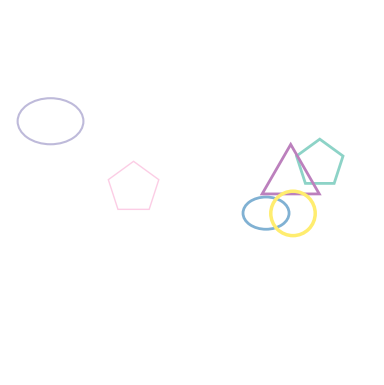[{"shape": "pentagon", "thickness": 2, "radius": 0.32, "center": [0.831, 0.575]}, {"shape": "oval", "thickness": 1.5, "radius": 0.43, "center": [0.131, 0.685]}, {"shape": "oval", "thickness": 2, "radius": 0.3, "center": [0.691, 0.446]}, {"shape": "pentagon", "thickness": 1, "radius": 0.34, "center": [0.347, 0.512]}, {"shape": "triangle", "thickness": 2, "radius": 0.43, "center": [0.755, 0.539]}, {"shape": "circle", "thickness": 2.5, "radius": 0.29, "center": [0.761, 0.446]}]